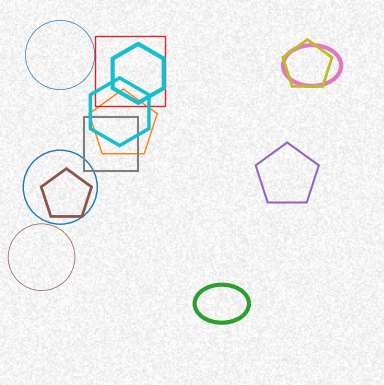[{"shape": "circle", "thickness": 0.5, "radius": 0.45, "center": [0.156, 0.857]}, {"shape": "circle", "thickness": 1, "radius": 0.48, "center": [0.157, 0.514]}, {"shape": "pentagon", "thickness": 1, "radius": 0.46, "center": [0.32, 0.676]}, {"shape": "oval", "thickness": 3, "radius": 0.35, "center": [0.576, 0.211]}, {"shape": "square", "thickness": 1, "radius": 0.46, "center": [0.338, 0.815]}, {"shape": "pentagon", "thickness": 1.5, "radius": 0.43, "center": [0.746, 0.544]}, {"shape": "circle", "thickness": 0.5, "radius": 0.43, "center": [0.108, 0.332]}, {"shape": "pentagon", "thickness": 2, "radius": 0.34, "center": [0.172, 0.493]}, {"shape": "oval", "thickness": 3, "radius": 0.38, "center": [0.811, 0.83]}, {"shape": "square", "thickness": 1.5, "radius": 0.35, "center": [0.289, 0.626]}, {"shape": "pentagon", "thickness": 2, "radius": 0.34, "center": [0.798, 0.83]}, {"shape": "hexagon", "thickness": 2.5, "radius": 0.44, "center": [0.311, 0.71]}, {"shape": "hexagon", "thickness": 3, "radius": 0.38, "center": [0.359, 0.809]}]